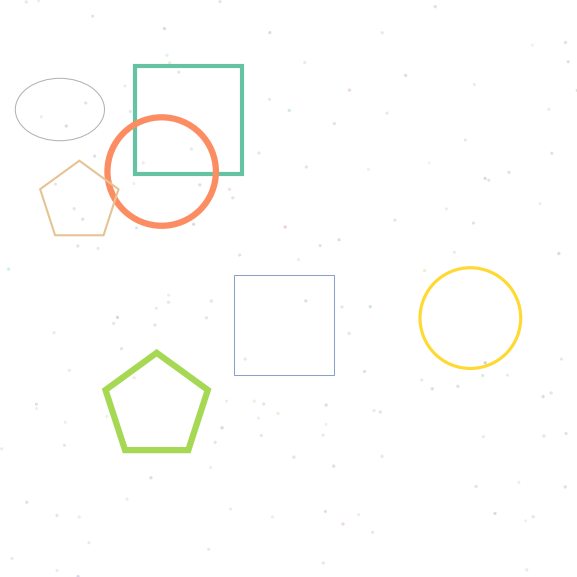[{"shape": "square", "thickness": 2, "radius": 0.47, "center": [0.326, 0.792]}, {"shape": "circle", "thickness": 3, "radius": 0.47, "center": [0.28, 0.702]}, {"shape": "square", "thickness": 0.5, "radius": 0.43, "center": [0.492, 0.436]}, {"shape": "pentagon", "thickness": 3, "radius": 0.47, "center": [0.271, 0.295]}, {"shape": "circle", "thickness": 1.5, "radius": 0.44, "center": [0.815, 0.448]}, {"shape": "pentagon", "thickness": 1, "radius": 0.36, "center": [0.137, 0.649]}, {"shape": "oval", "thickness": 0.5, "radius": 0.39, "center": [0.104, 0.809]}]